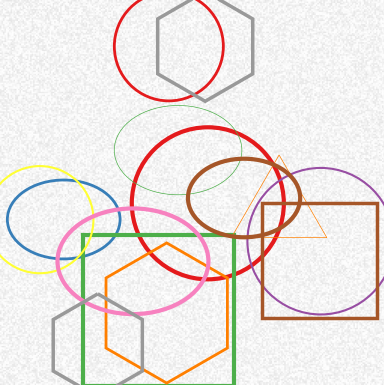[{"shape": "circle", "thickness": 2, "radius": 0.71, "center": [0.439, 0.88]}, {"shape": "circle", "thickness": 3, "radius": 0.99, "center": [0.54, 0.472]}, {"shape": "oval", "thickness": 2, "radius": 0.73, "center": [0.166, 0.43]}, {"shape": "square", "thickness": 3, "radius": 0.98, "center": [0.412, 0.194]}, {"shape": "oval", "thickness": 0.5, "radius": 0.83, "center": [0.463, 0.61]}, {"shape": "circle", "thickness": 1.5, "radius": 0.95, "center": [0.833, 0.374]}, {"shape": "hexagon", "thickness": 2, "radius": 0.91, "center": [0.433, 0.187]}, {"shape": "triangle", "thickness": 0.5, "radius": 0.72, "center": [0.725, 0.454]}, {"shape": "circle", "thickness": 1.5, "radius": 0.7, "center": [0.104, 0.429]}, {"shape": "square", "thickness": 2.5, "radius": 0.75, "center": [0.83, 0.322]}, {"shape": "oval", "thickness": 3, "radius": 0.73, "center": [0.634, 0.486]}, {"shape": "oval", "thickness": 3, "radius": 0.98, "center": [0.345, 0.321]}, {"shape": "hexagon", "thickness": 2.5, "radius": 0.67, "center": [0.254, 0.103]}, {"shape": "hexagon", "thickness": 2.5, "radius": 0.71, "center": [0.533, 0.88]}]